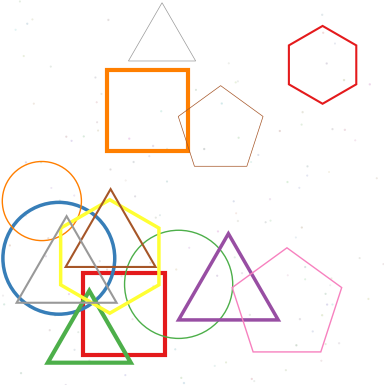[{"shape": "hexagon", "thickness": 1.5, "radius": 0.51, "center": [0.838, 0.832]}, {"shape": "square", "thickness": 3, "radius": 0.53, "center": [0.322, 0.185]}, {"shape": "circle", "thickness": 2.5, "radius": 0.73, "center": [0.153, 0.329]}, {"shape": "circle", "thickness": 1, "radius": 0.7, "center": [0.464, 0.261]}, {"shape": "triangle", "thickness": 3, "radius": 0.62, "center": [0.232, 0.12]}, {"shape": "triangle", "thickness": 2.5, "radius": 0.75, "center": [0.593, 0.244]}, {"shape": "circle", "thickness": 1, "radius": 0.51, "center": [0.109, 0.478]}, {"shape": "square", "thickness": 3, "radius": 0.53, "center": [0.383, 0.714]}, {"shape": "hexagon", "thickness": 2.5, "radius": 0.74, "center": [0.285, 0.334]}, {"shape": "pentagon", "thickness": 0.5, "radius": 0.58, "center": [0.573, 0.662]}, {"shape": "triangle", "thickness": 1.5, "radius": 0.67, "center": [0.287, 0.374]}, {"shape": "pentagon", "thickness": 1, "radius": 0.75, "center": [0.745, 0.207]}, {"shape": "triangle", "thickness": 0.5, "radius": 0.5, "center": [0.421, 0.892]}, {"shape": "triangle", "thickness": 1.5, "radius": 0.75, "center": [0.173, 0.289]}]